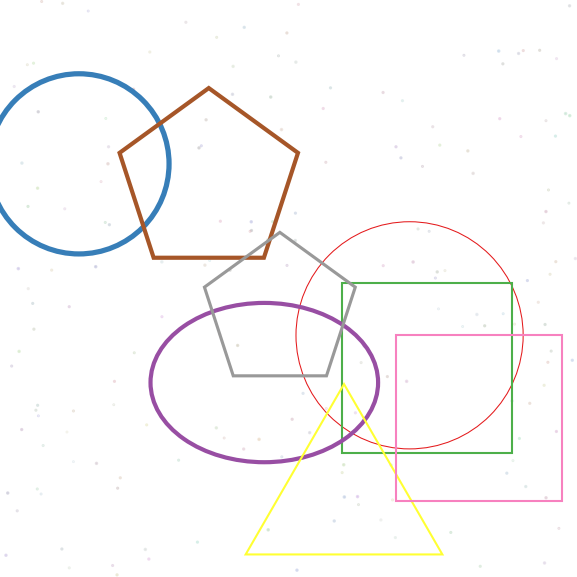[{"shape": "circle", "thickness": 0.5, "radius": 0.98, "center": [0.709, 0.419]}, {"shape": "circle", "thickness": 2.5, "radius": 0.78, "center": [0.137, 0.715]}, {"shape": "square", "thickness": 1, "radius": 0.74, "center": [0.74, 0.361]}, {"shape": "oval", "thickness": 2, "radius": 0.99, "center": [0.458, 0.337]}, {"shape": "triangle", "thickness": 1, "radius": 0.98, "center": [0.596, 0.137]}, {"shape": "pentagon", "thickness": 2, "radius": 0.81, "center": [0.362, 0.684]}, {"shape": "square", "thickness": 1, "radius": 0.72, "center": [0.829, 0.275]}, {"shape": "pentagon", "thickness": 1.5, "radius": 0.69, "center": [0.485, 0.459]}]